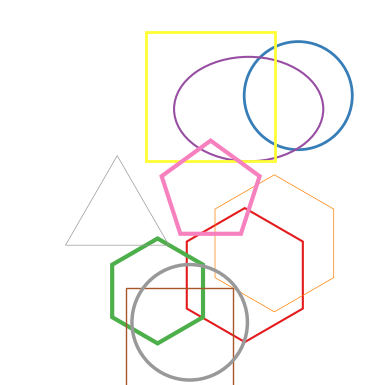[{"shape": "hexagon", "thickness": 1.5, "radius": 0.87, "center": [0.636, 0.286]}, {"shape": "circle", "thickness": 2, "radius": 0.7, "center": [0.775, 0.752]}, {"shape": "hexagon", "thickness": 3, "radius": 0.68, "center": [0.409, 0.244]}, {"shape": "oval", "thickness": 1.5, "radius": 0.97, "center": [0.646, 0.717]}, {"shape": "hexagon", "thickness": 0.5, "radius": 0.89, "center": [0.713, 0.368]}, {"shape": "square", "thickness": 2, "radius": 0.84, "center": [0.547, 0.749]}, {"shape": "square", "thickness": 1, "radius": 0.69, "center": [0.466, 0.114]}, {"shape": "pentagon", "thickness": 3, "radius": 0.67, "center": [0.547, 0.501]}, {"shape": "triangle", "thickness": 0.5, "radius": 0.78, "center": [0.304, 0.441]}, {"shape": "circle", "thickness": 2.5, "radius": 0.75, "center": [0.493, 0.163]}]